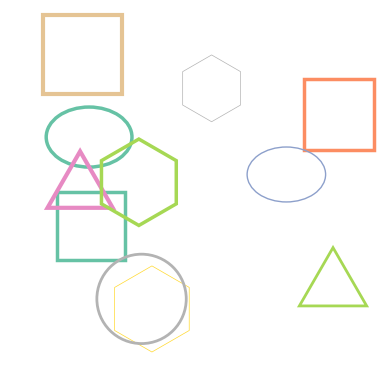[{"shape": "square", "thickness": 2.5, "radius": 0.44, "center": [0.236, 0.414]}, {"shape": "oval", "thickness": 2.5, "radius": 0.56, "center": [0.231, 0.644]}, {"shape": "square", "thickness": 2.5, "radius": 0.46, "center": [0.881, 0.702]}, {"shape": "oval", "thickness": 1, "radius": 0.51, "center": [0.744, 0.547]}, {"shape": "triangle", "thickness": 3, "radius": 0.49, "center": [0.208, 0.509]}, {"shape": "triangle", "thickness": 2, "radius": 0.5, "center": [0.865, 0.256]}, {"shape": "hexagon", "thickness": 2.5, "radius": 0.56, "center": [0.361, 0.527]}, {"shape": "hexagon", "thickness": 0.5, "radius": 0.56, "center": [0.395, 0.198]}, {"shape": "square", "thickness": 3, "radius": 0.51, "center": [0.213, 0.859]}, {"shape": "hexagon", "thickness": 0.5, "radius": 0.43, "center": [0.55, 0.771]}, {"shape": "circle", "thickness": 2, "radius": 0.58, "center": [0.368, 0.224]}]